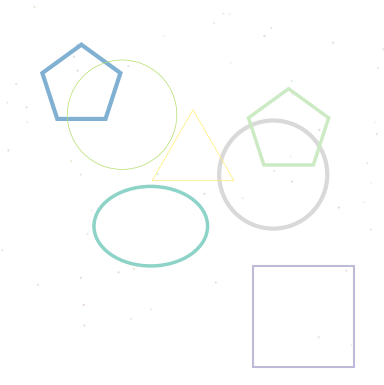[{"shape": "oval", "thickness": 2.5, "radius": 0.74, "center": [0.392, 0.413]}, {"shape": "square", "thickness": 1.5, "radius": 0.66, "center": [0.788, 0.178]}, {"shape": "pentagon", "thickness": 3, "radius": 0.53, "center": [0.211, 0.777]}, {"shape": "circle", "thickness": 0.5, "radius": 0.71, "center": [0.317, 0.702]}, {"shape": "circle", "thickness": 3, "radius": 0.7, "center": [0.71, 0.547]}, {"shape": "pentagon", "thickness": 2.5, "radius": 0.55, "center": [0.75, 0.66]}, {"shape": "triangle", "thickness": 0.5, "radius": 0.61, "center": [0.501, 0.592]}]